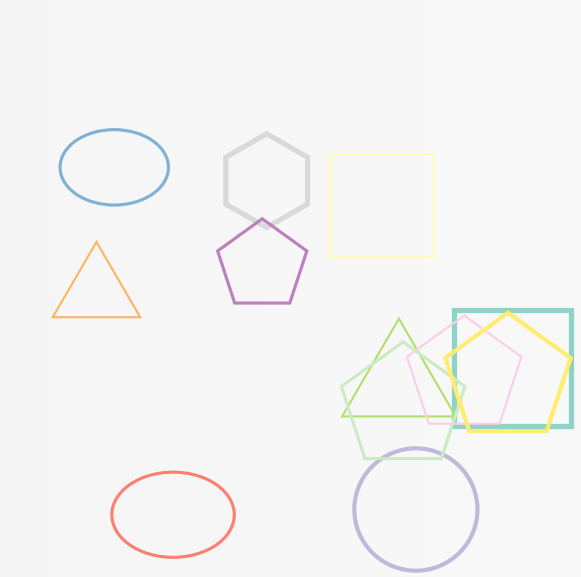[{"shape": "square", "thickness": 2.5, "radius": 0.5, "center": [0.882, 0.362]}, {"shape": "square", "thickness": 1, "radius": 0.45, "center": [0.657, 0.643]}, {"shape": "circle", "thickness": 2, "radius": 0.53, "center": [0.715, 0.117]}, {"shape": "oval", "thickness": 1.5, "radius": 0.53, "center": [0.298, 0.108]}, {"shape": "oval", "thickness": 1.5, "radius": 0.47, "center": [0.197, 0.709]}, {"shape": "triangle", "thickness": 1, "radius": 0.43, "center": [0.166, 0.493]}, {"shape": "triangle", "thickness": 1, "radius": 0.56, "center": [0.686, 0.334]}, {"shape": "pentagon", "thickness": 1, "radius": 0.52, "center": [0.799, 0.349]}, {"shape": "hexagon", "thickness": 2.5, "radius": 0.41, "center": [0.459, 0.686]}, {"shape": "pentagon", "thickness": 1.5, "radius": 0.4, "center": [0.451, 0.54]}, {"shape": "pentagon", "thickness": 1.5, "radius": 0.56, "center": [0.694, 0.295]}, {"shape": "pentagon", "thickness": 2, "radius": 0.57, "center": [0.874, 0.344]}]